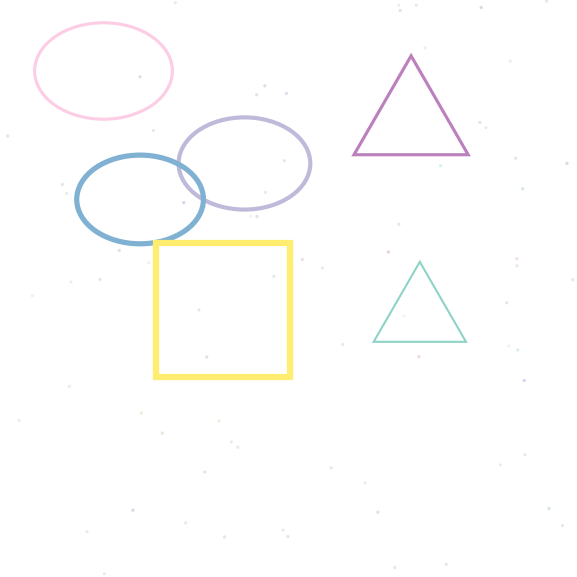[{"shape": "triangle", "thickness": 1, "radius": 0.46, "center": [0.727, 0.453]}, {"shape": "oval", "thickness": 2, "radius": 0.57, "center": [0.423, 0.716]}, {"shape": "oval", "thickness": 2.5, "radius": 0.55, "center": [0.243, 0.654]}, {"shape": "oval", "thickness": 1.5, "radius": 0.6, "center": [0.179, 0.876]}, {"shape": "triangle", "thickness": 1.5, "radius": 0.57, "center": [0.712, 0.788]}, {"shape": "square", "thickness": 3, "radius": 0.58, "center": [0.386, 0.462]}]